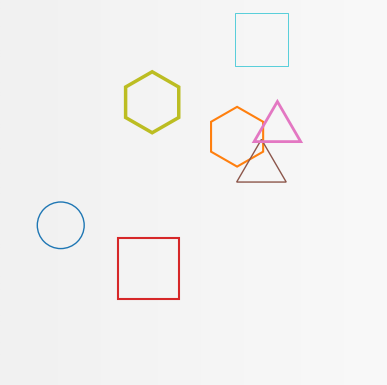[{"shape": "circle", "thickness": 1, "radius": 0.3, "center": [0.157, 0.415]}, {"shape": "hexagon", "thickness": 1.5, "radius": 0.39, "center": [0.612, 0.645]}, {"shape": "square", "thickness": 1.5, "radius": 0.39, "center": [0.384, 0.303]}, {"shape": "triangle", "thickness": 1, "radius": 0.37, "center": [0.675, 0.564]}, {"shape": "triangle", "thickness": 2, "radius": 0.35, "center": [0.716, 0.667]}, {"shape": "hexagon", "thickness": 2.5, "radius": 0.4, "center": [0.393, 0.734]}, {"shape": "square", "thickness": 0.5, "radius": 0.35, "center": [0.674, 0.897]}]